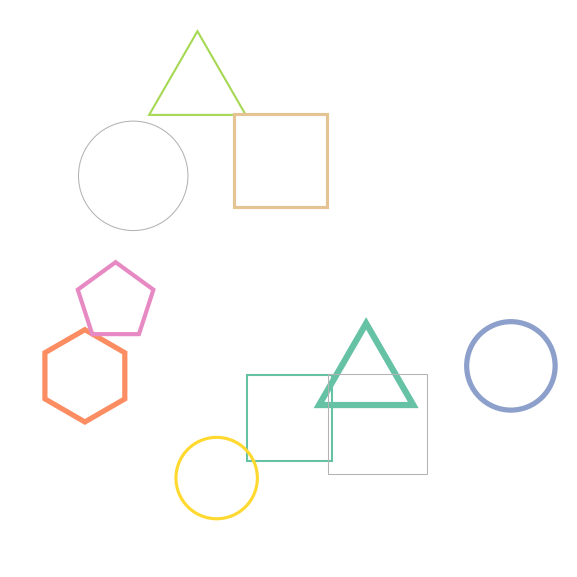[{"shape": "triangle", "thickness": 3, "radius": 0.47, "center": [0.634, 0.345]}, {"shape": "square", "thickness": 1, "radius": 0.37, "center": [0.501, 0.275]}, {"shape": "hexagon", "thickness": 2.5, "radius": 0.4, "center": [0.147, 0.348]}, {"shape": "circle", "thickness": 2.5, "radius": 0.38, "center": [0.885, 0.366]}, {"shape": "pentagon", "thickness": 2, "radius": 0.34, "center": [0.2, 0.476]}, {"shape": "triangle", "thickness": 1, "radius": 0.48, "center": [0.342, 0.848]}, {"shape": "circle", "thickness": 1.5, "radius": 0.35, "center": [0.375, 0.171]}, {"shape": "square", "thickness": 1.5, "radius": 0.41, "center": [0.486, 0.721]}, {"shape": "circle", "thickness": 0.5, "radius": 0.47, "center": [0.231, 0.695]}, {"shape": "square", "thickness": 0.5, "radius": 0.43, "center": [0.654, 0.265]}]